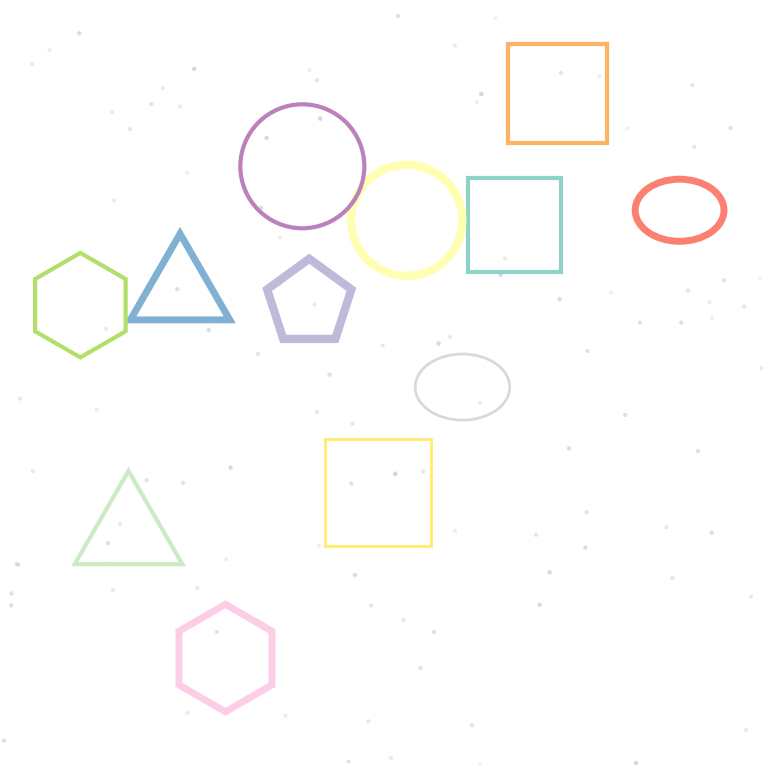[{"shape": "square", "thickness": 1.5, "radius": 0.3, "center": [0.668, 0.707]}, {"shape": "circle", "thickness": 3, "radius": 0.36, "center": [0.528, 0.714]}, {"shape": "pentagon", "thickness": 3, "radius": 0.29, "center": [0.402, 0.606]}, {"shape": "oval", "thickness": 2.5, "radius": 0.29, "center": [0.883, 0.727]}, {"shape": "triangle", "thickness": 2.5, "radius": 0.37, "center": [0.234, 0.622]}, {"shape": "square", "thickness": 1.5, "radius": 0.32, "center": [0.724, 0.879]}, {"shape": "hexagon", "thickness": 1.5, "radius": 0.34, "center": [0.104, 0.604]}, {"shape": "hexagon", "thickness": 2.5, "radius": 0.35, "center": [0.293, 0.145]}, {"shape": "oval", "thickness": 1, "radius": 0.31, "center": [0.601, 0.497]}, {"shape": "circle", "thickness": 1.5, "radius": 0.4, "center": [0.393, 0.784]}, {"shape": "triangle", "thickness": 1.5, "radius": 0.4, "center": [0.167, 0.308]}, {"shape": "square", "thickness": 1, "radius": 0.34, "center": [0.491, 0.36]}]